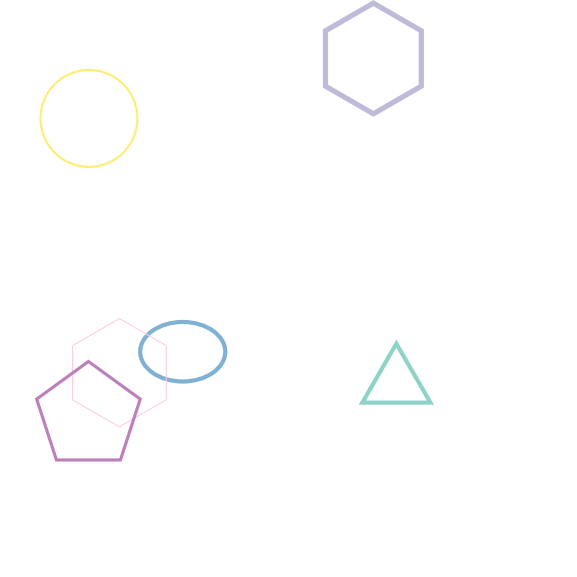[{"shape": "triangle", "thickness": 2, "radius": 0.34, "center": [0.686, 0.336]}, {"shape": "hexagon", "thickness": 2.5, "radius": 0.48, "center": [0.647, 0.898]}, {"shape": "oval", "thickness": 2, "radius": 0.37, "center": [0.316, 0.39]}, {"shape": "hexagon", "thickness": 0.5, "radius": 0.47, "center": [0.207, 0.354]}, {"shape": "pentagon", "thickness": 1.5, "radius": 0.47, "center": [0.153, 0.279]}, {"shape": "circle", "thickness": 1, "radius": 0.42, "center": [0.154, 0.794]}]